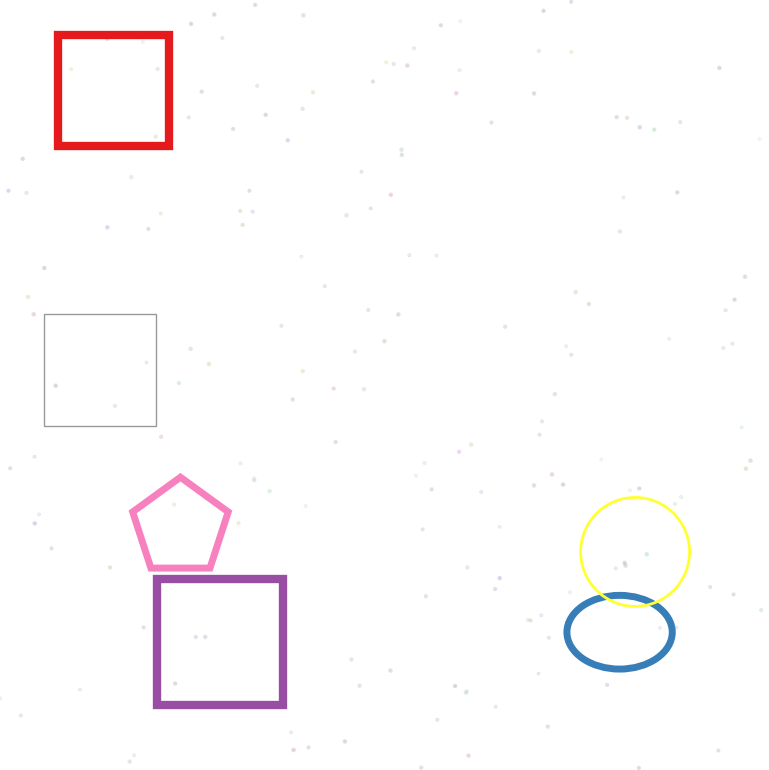[{"shape": "square", "thickness": 3, "radius": 0.36, "center": [0.148, 0.883]}, {"shape": "oval", "thickness": 2.5, "radius": 0.34, "center": [0.805, 0.179]}, {"shape": "square", "thickness": 3, "radius": 0.41, "center": [0.285, 0.166]}, {"shape": "circle", "thickness": 1, "radius": 0.35, "center": [0.825, 0.283]}, {"shape": "pentagon", "thickness": 2.5, "radius": 0.33, "center": [0.234, 0.315]}, {"shape": "square", "thickness": 0.5, "radius": 0.36, "center": [0.13, 0.519]}]